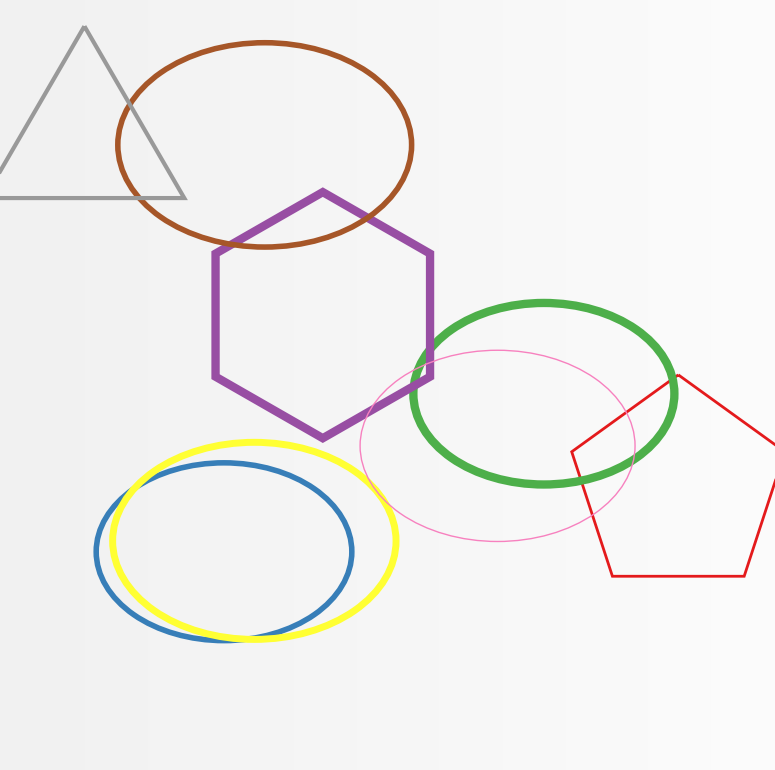[{"shape": "pentagon", "thickness": 1, "radius": 0.72, "center": [0.875, 0.369]}, {"shape": "oval", "thickness": 2, "radius": 0.82, "center": [0.289, 0.283]}, {"shape": "oval", "thickness": 3, "radius": 0.84, "center": [0.702, 0.489]}, {"shape": "hexagon", "thickness": 3, "radius": 0.8, "center": [0.417, 0.591]}, {"shape": "oval", "thickness": 2.5, "radius": 0.91, "center": [0.328, 0.298]}, {"shape": "oval", "thickness": 2, "radius": 0.95, "center": [0.342, 0.812]}, {"shape": "oval", "thickness": 0.5, "radius": 0.89, "center": [0.642, 0.421]}, {"shape": "triangle", "thickness": 1.5, "radius": 0.74, "center": [0.109, 0.817]}]